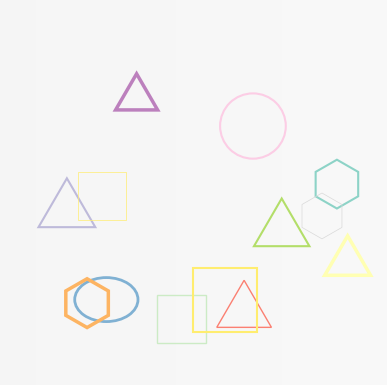[{"shape": "hexagon", "thickness": 1.5, "radius": 0.32, "center": [0.869, 0.522]}, {"shape": "triangle", "thickness": 2.5, "radius": 0.34, "center": [0.897, 0.319]}, {"shape": "triangle", "thickness": 1.5, "radius": 0.42, "center": [0.173, 0.452]}, {"shape": "triangle", "thickness": 1, "radius": 0.41, "center": [0.63, 0.19]}, {"shape": "oval", "thickness": 2, "radius": 0.41, "center": [0.274, 0.222]}, {"shape": "hexagon", "thickness": 2.5, "radius": 0.32, "center": [0.225, 0.213]}, {"shape": "triangle", "thickness": 1.5, "radius": 0.41, "center": [0.727, 0.402]}, {"shape": "circle", "thickness": 1.5, "radius": 0.42, "center": [0.653, 0.673]}, {"shape": "hexagon", "thickness": 0.5, "radius": 0.3, "center": [0.831, 0.439]}, {"shape": "triangle", "thickness": 2.5, "radius": 0.31, "center": [0.352, 0.746]}, {"shape": "square", "thickness": 1, "radius": 0.31, "center": [0.469, 0.171]}, {"shape": "square", "thickness": 1.5, "radius": 0.41, "center": [0.581, 0.221]}, {"shape": "square", "thickness": 0.5, "radius": 0.31, "center": [0.263, 0.491]}]